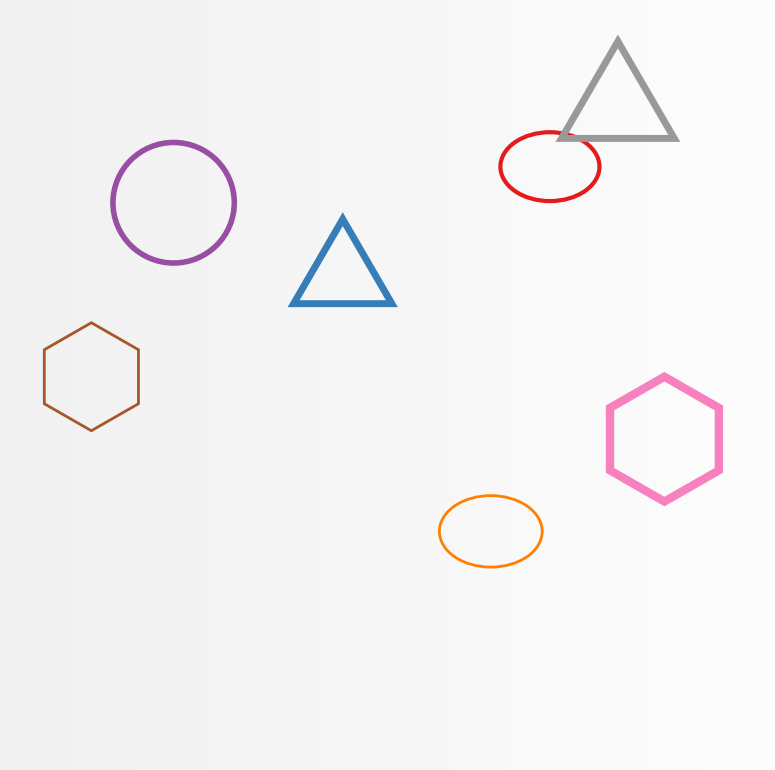[{"shape": "oval", "thickness": 1.5, "radius": 0.32, "center": [0.71, 0.784]}, {"shape": "triangle", "thickness": 2.5, "radius": 0.37, "center": [0.442, 0.642]}, {"shape": "circle", "thickness": 2, "radius": 0.39, "center": [0.224, 0.737]}, {"shape": "oval", "thickness": 1, "radius": 0.33, "center": [0.633, 0.31]}, {"shape": "hexagon", "thickness": 1, "radius": 0.35, "center": [0.118, 0.511]}, {"shape": "hexagon", "thickness": 3, "radius": 0.41, "center": [0.857, 0.43]}, {"shape": "triangle", "thickness": 2.5, "radius": 0.42, "center": [0.797, 0.862]}]